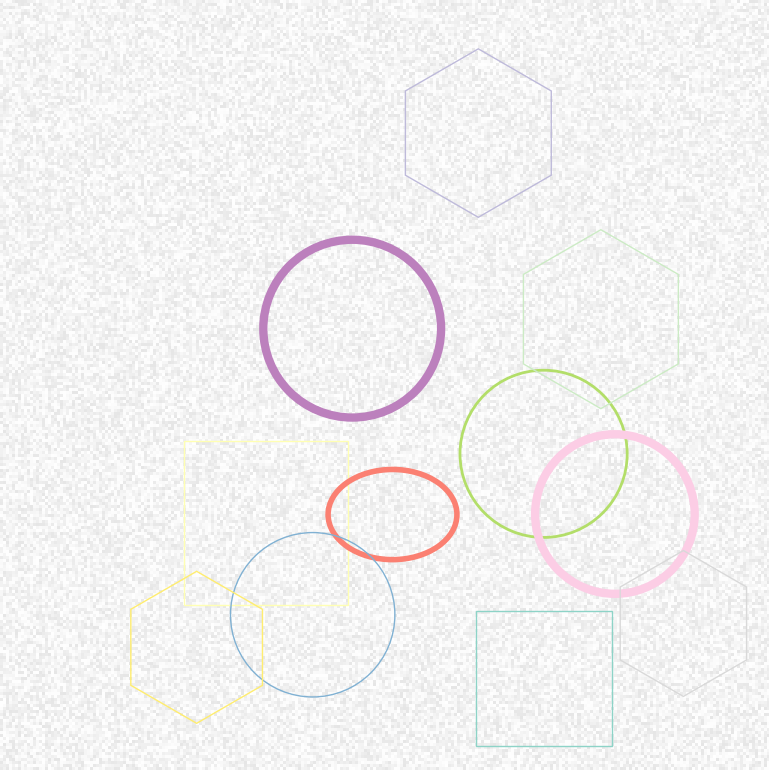[{"shape": "square", "thickness": 0.5, "radius": 0.44, "center": [0.706, 0.119]}, {"shape": "square", "thickness": 0.5, "radius": 0.53, "center": [0.346, 0.32]}, {"shape": "hexagon", "thickness": 0.5, "radius": 0.55, "center": [0.621, 0.827]}, {"shape": "oval", "thickness": 2, "radius": 0.42, "center": [0.51, 0.332]}, {"shape": "circle", "thickness": 0.5, "radius": 0.53, "center": [0.406, 0.202]}, {"shape": "circle", "thickness": 1, "radius": 0.54, "center": [0.706, 0.411]}, {"shape": "circle", "thickness": 3, "radius": 0.52, "center": [0.799, 0.332]}, {"shape": "hexagon", "thickness": 0.5, "radius": 0.47, "center": [0.888, 0.19]}, {"shape": "circle", "thickness": 3, "radius": 0.58, "center": [0.457, 0.573]}, {"shape": "hexagon", "thickness": 0.5, "radius": 0.58, "center": [0.78, 0.586]}, {"shape": "hexagon", "thickness": 0.5, "radius": 0.49, "center": [0.255, 0.159]}]